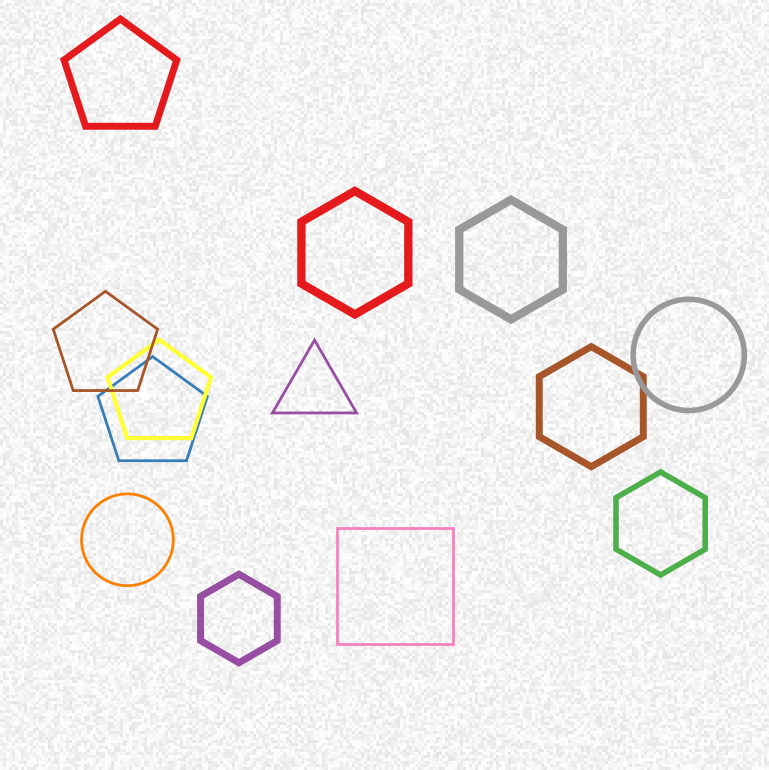[{"shape": "pentagon", "thickness": 2.5, "radius": 0.38, "center": [0.156, 0.898]}, {"shape": "hexagon", "thickness": 3, "radius": 0.4, "center": [0.461, 0.672]}, {"shape": "pentagon", "thickness": 1, "radius": 0.37, "center": [0.198, 0.462]}, {"shape": "hexagon", "thickness": 2, "radius": 0.33, "center": [0.858, 0.32]}, {"shape": "triangle", "thickness": 1, "radius": 0.32, "center": [0.408, 0.495]}, {"shape": "hexagon", "thickness": 2.5, "radius": 0.29, "center": [0.31, 0.197]}, {"shape": "circle", "thickness": 1, "radius": 0.3, "center": [0.166, 0.299]}, {"shape": "pentagon", "thickness": 1.5, "radius": 0.35, "center": [0.207, 0.488]}, {"shape": "pentagon", "thickness": 1, "radius": 0.36, "center": [0.137, 0.55]}, {"shape": "hexagon", "thickness": 2.5, "radius": 0.39, "center": [0.768, 0.472]}, {"shape": "square", "thickness": 1, "radius": 0.38, "center": [0.513, 0.239]}, {"shape": "circle", "thickness": 2, "radius": 0.36, "center": [0.894, 0.539]}, {"shape": "hexagon", "thickness": 3, "radius": 0.39, "center": [0.664, 0.663]}]